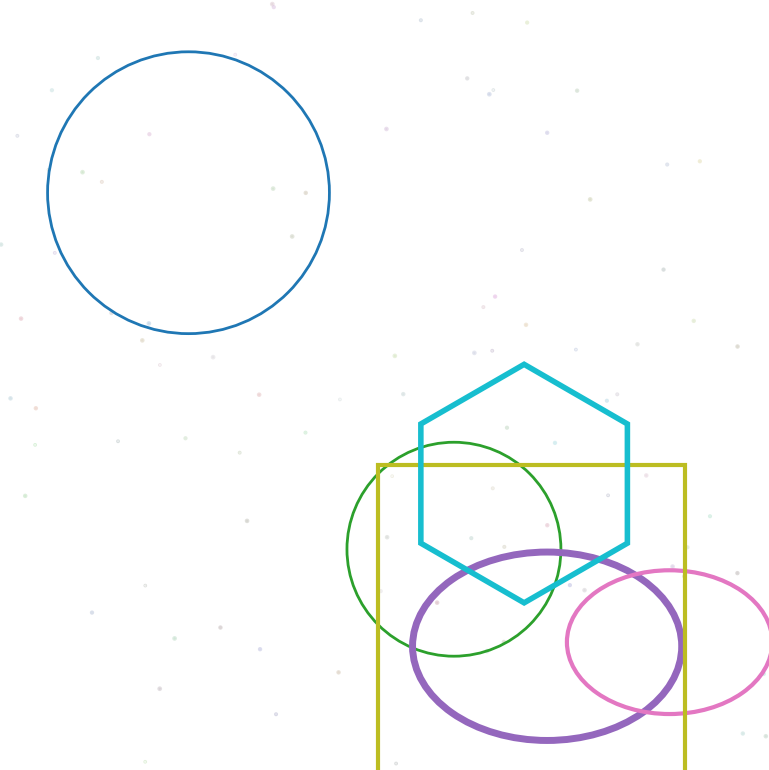[{"shape": "circle", "thickness": 1, "radius": 0.92, "center": [0.245, 0.75]}, {"shape": "circle", "thickness": 1, "radius": 0.69, "center": [0.59, 0.287]}, {"shape": "oval", "thickness": 2.5, "radius": 0.87, "center": [0.711, 0.161]}, {"shape": "oval", "thickness": 1.5, "radius": 0.67, "center": [0.87, 0.166]}, {"shape": "square", "thickness": 1.5, "radius": 1.0, "center": [0.691, 0.197]}, {"shape": "hexagon", "thickness": 2, "radius": 0.77, "center": [0.681, 0.372]}]